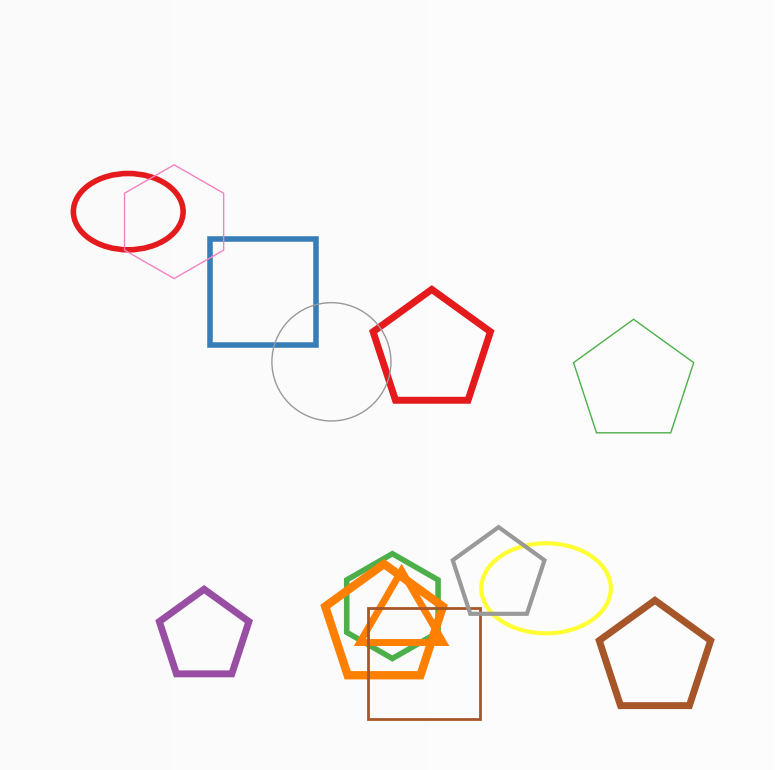[{"shape": "pentagon", "thickness": 2.5, "radius": 0.4, "center": [0.557, 0.545]}, {"shape": "oval", "thickness": 2, "radius": 0.35, "center": [0.165, 0.725]}, {"shape": "square", "thickness": 2, "radius": 0.34, "center": [0.34, 0.621]}, {"shape": "hexagon", "thickness": 2, "radius": 0.34, "center": [0.506, 0.213]}, {"shape": "pentagon", "thickness": 0.5, "radius": 0.41, "center": [0.818, 0.504]}, {"shape": "pentagon", "thickness": 2.5, "radius": 0.3, "center": [0.263, 0.174]}, {"shape": "pentagon", "thickness": 3, "radius": 0.4, "center": [0.496, 0.188]}, {"shape": "triangle", "thickness": 2.5, "radius": 0.31, "center": [0.518, 0.197]}, {"shape": "oval", "thickness": 1.5, "radius": 0.42, "center": [0.705, 0.236]}, {"shape": "square", "thickness": 1, "radius": 0.36, "center": [0.547, 0.138]}, {"shape": "pentagon", "thickness": 2.5, "radius": 0.38, "center": [0.845, 0.145]}, {"shape": "hexagon", "thickness": 0.5, "radius": 0.37, "center": [0.225, 0.712]}, {"shape": "circle", "thickness": 0.5, "radius": 0.38, "center": [0.428, 0.53]}, {"shape": "pentagon", "thickness": 1.5, "radius": 0.31, "center": [0.643, 0.253]}]